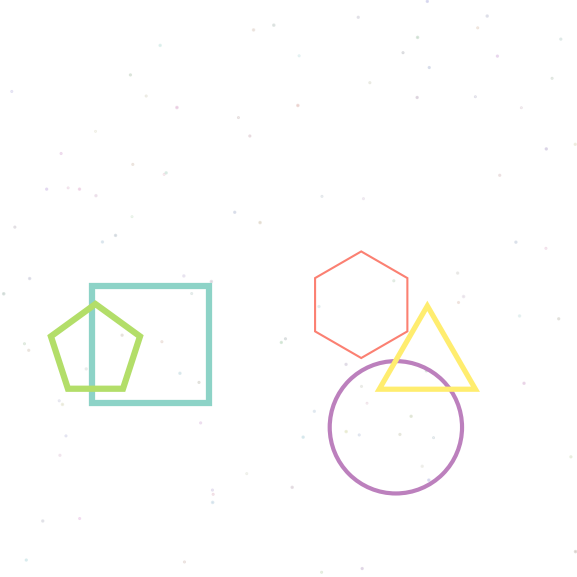[{"shape": "square", "thickness": 3, "radius": 0.51, "center": [0.26, 0.402]}, {"shape": "hexagon", "thickness": 1, "radius": 0.46, "center": [0.625, 0.471]}, {"shape": "pentagon", "thickness": 3, "radius": 0.41, "center": [0.165, 0.392]}, {"shape": "circle", "thickness": 2, "radius": 0.57, "center": [0.686, 0.259]}, {"shape": "triangle", "thickness": 2.5, "radius": 0.48, "center": [0.74, 0.373]}]